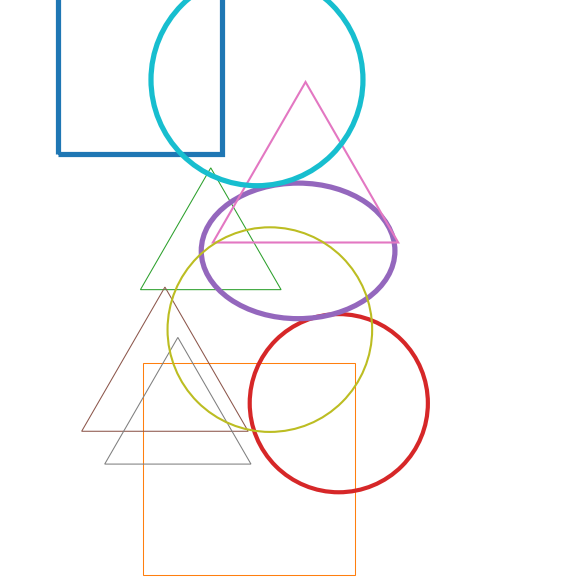[{"shape": "square", "thickness": 2.5, "radius": 0.71, "center": [0.242, 0.874]}, {"shape": "square", "thickness": 0.5, "radius": 0.92, "center": [0.431, 0.187]}, {"shape": "triangle", "thickness": 0.5, "radius": 0.7, "center": [0.365, 0.568]}, {"shape": "circle", "thickness": 2, "radius": 0.77, "center": [0.587, 0.301]}, {"shape": "oval", "thickness": 2.5, "radius": 0.84, "center": [0.516, 0.565]}, {"shape": "triangle", "thickness": 0.5, "radius": 0.83, "center": [0.286, 0.336]}, {"shape": "triangle", "thickness": 1, "radius": 0.93, "center": [0.529, 0.672]}, {"shape": "triangle", "thickness": 0.5, "radius": 0.73, "center": [0.308, 0.269]}, {"shape": "circle", "thickness": 1, "radius": 0.89, "center": [0.467, 0.428]}, {"shape": "circle", "thickness": 2.5, "radius": 0.92, "center": [0.445, 0.861]}]